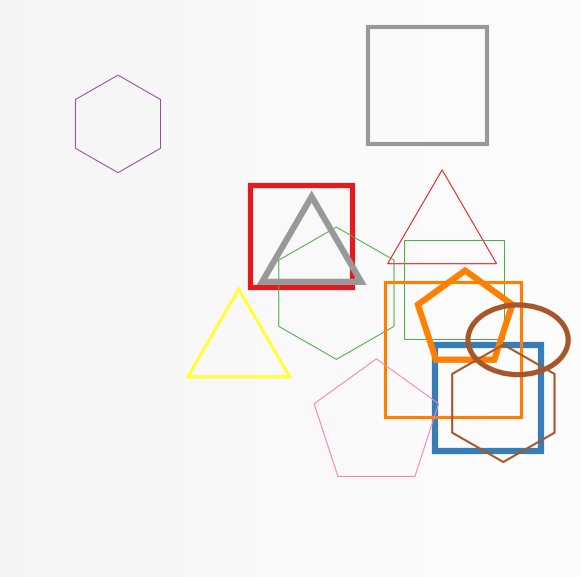[{"shape": "triangle", "thickness": 0.5, "radius": 0.54, "center": [0.761, 0.597]}, {"shape": "square", "thickness": 2.5, "radius": 0.44, "center": [0.517, 0.591]}, {"shape": "square", "thickness": 3, "radius": 0.46, "center": [0.84, 0.31]}, {"shape": "square", "thickness": 0.5, "radius": 0.43, "center": [0.781, 0.498]}, {"shape": "hexagon", "thickness": 0.5, "radius": 0.57, "center": [0.579, 0.491]}, {"shape": "hexagon", "thickness": 0.5, "radius": 0.42, "center": [0.203, 0.785]}, {"shape": "pentagon", "thickness": 3, "radius": 0.43, "center": [0.8, 0.445]}, {"shape": "square", "thickness": 1.5, "radius": 0.59, "center": [0.779, 0.394]}, {"shape": "triangle", "thickness": 1.5, "radius": 0.51, "center": [0.411, 0.397]}, {"shape": "oval", "thickness": 2.5, "radius": 0.43, "center": [0.891, 0.411]}, {"shape": "hexagon", "thickness": 1, "radius": 0.51, "center": [0.866, 0.301]}, {"shape": "pentagon", "thickness": 0.5, "radius": 0.56, "center": [0.648, 0.265]}, {"shape": "square", "thickness": 2, "radius": 0.51, "center": [0.736, 0.851]}, {"shape": "triangle", "thickness": 3, "radius": 0.49, "center": [0.536, 0.56]}]